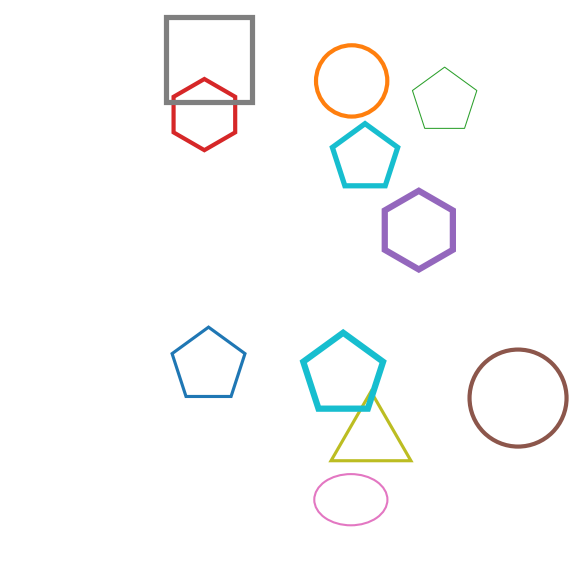[{"shape": "pentagon", "thickness": 1.5, "radius": 0.33, "center": [0.361, 0.366]}, {"shape": "circle", "thickness": 2, "radius": 0.31, "center": [0.609, 0.859]}, {"shape": "pentagon", "thickness": 0.5, "radius": 0.29, "center": [0.77, 0.824]}, {"shape": "hexagon", "thickness": 2, "radius": 0.31, "center": [0.354, 0.801]}, {"shape": "hexagon", "thickness": 3, "radius": 0.34, "center": [0.725, 0.601]}, {"shape": "circle", "thickness": 2, "radius": 0.42, "center": [0.897, 0.31]}, {"shape": "oval", "thickness": 1, "radius": 0.32, "center": [0.608, 0.134]}, {"shape": "square", "thickness": 2.5, "radius": 0.37, "center": [0.362, 0.896]}, {"shape": "triangle", "thickness": 1.5, "radius": 0.4, "center": [0.642, 0.241]}, {"shape": "pentagon", "thickness": 2.5, "radius": 0.3, "center": [0.632, 0.726]}, {"shape": "pentagon", "thickness": 3, "radius": 0.36, "center": [0.594, 0.35]}]